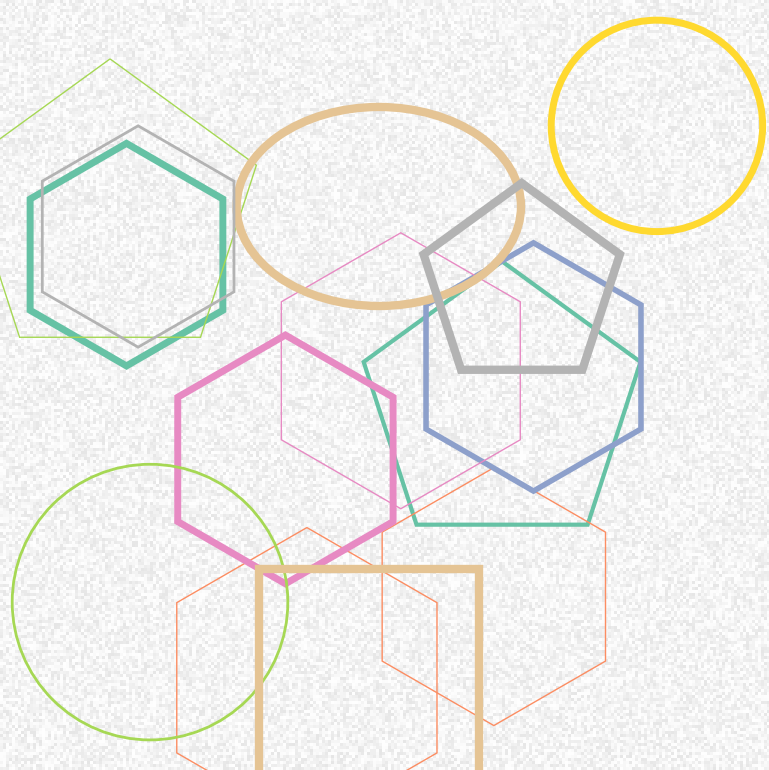[{"shape": "pentagon", "thickness": 1.5, "radius": 0.95, "center": [0.652, 0.472]}, {"shape": "hexagon", "thickness": 2.5, "radius": 0.72, "center": [0.164, 0.669]}, {"shape": "hexagon", "thickness": 0.5, "radius": 0.98, "center": [0.399, 0.12]}, {"shape": "hexagon", "thickness": 0.5, "radius": 0.84, "center": [0.641, 0.225]}, {"shape": "hexagon", "thickness": 2, "radius": 0.81, "center": [0.693, 0.523]}, {"shape": "hexagon", "thickness": 0.5, "radius": 0.9, "center": [0.521, 0.518]}, {"shape": "hexagon", "thickness": 2.5, "radius": 0.81, "center": [0.371, 0.403]}, {"shape": "pentagon", "thickness": 0.5, "radius": 1.0, "center": [0.143, 0.724]}, {"shape": "circle", "thickness": 1, "radius": 0.89, "center": [0.195, 0.218]}, {"shape": "circle", "thickness": 2.5, "radius": 0.69, "center": [0.853, 0.837]}, {"shape": "oval", "thickness": 3, "radius": 0.92, "center": [0.492, 0.732]}, {"shape": "square", "thickness": 3, "radius": 0.72, "center": [0.479, 0.118]}, {"shape": "pentagon", "thickness": 3, "radius": 0.67, "center": [0.678, 0.628]}, {"shape": "hexagon", "thickness": 1, "radius": 0.72, "center": [0.179, 0.693]}]